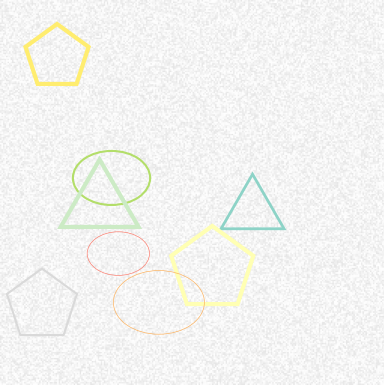[{"shape": "triangle", "thickness": 2, "radius": 0.47, "center": [0.656, 0.453]}, {"shape": "pentagon", "thickness": 3, "radius": 0.56, "center": [0.551, 0.301]}, {"shape": "oval", "thickness": 0.5, "radius": 0.4, "center": [0.307, 0.341]}, {"shape": "oval", "thickness": 0.5, "radius": 0.59, "center": [0.413, 0.215]}, {"shape": "oval", "thickness": 1.5, "radius": 0.5, "center": [0.29, 0.538]}, {"shape": "pentagon", "thickness": 1.5, "radius": 0.48, "center": [0.109, 0.207]}, {"shape": "triangle", "thickness": 3, "radius": 0.58, "center": [0.259, 0.469]}, {"shape": "pentagon", "thickness": 3, "radius": 0.43, "center": [0.148, 0.852]}]